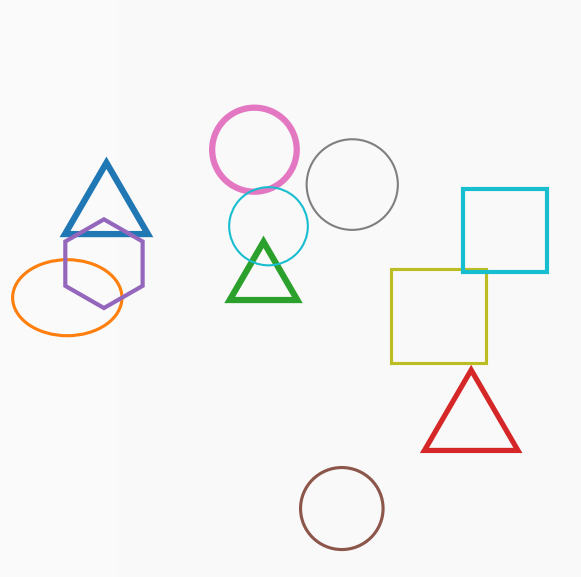[{"shape": "triangle", "thickness": 3, "radius": 0.41, "center": [0.183, 0.635]}, {"shape": "oval", "thickness": 1.5, "radius": 0.47, "center": [0.116, 0.484]}, {"shape": "triangle", "thickness": 3, "radius": 0.34, "center": [0.453, 0.513]}, {"shape": "triangle", "thickness": 2.5, "radius": 0.46, "center": [0.811, 0.266]}, {"shape": "hexagon", "thickness": 2, "radius": 0.38, "center": [0.179, 0.543]}, {"shape": "circle", "thickness": 1.5, "radius": 0.35, "center": [0.588, 0.119]}, {"shape": "circle", "thickness": 3, "radius": 0.36, "center": [0.438, 0.74]}, {"shape": "circle", "thickness": 1, "radius": 0.39, "center": [0.606, 0.68]}, {"shape": "square", "thickness": 1.5, "radius": 0.41, "center": [0.754, 0.452]}, {"shape": "square", "thickness": 2, "radius": 0.36, "center": [0.869, 0.6]}, {"shape": "circle", "thickness": 1, "radius": 0.34, "center": [0.462, 0.607]}]